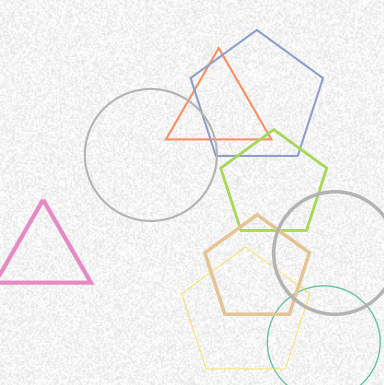[{"shape": "circle", "thickness": 1, "radius": 0.73, "center": [0.841, 0.111]}, {"shape": "triangle", "thickness": 1.5, "radius": 0.79, "center": [0.568, 0.717]}, {"shape": "pentagon", "thickness": 1.5, "radius": 0.9, "center": [0.667, 0.741]}, {"shape": "triangle", "thickness": 3, "radius": 0.72, "center": [0.112, 0.338]}, {"shape": "pentagon", "thickness": 2, "radius": 0.72, "center": [0.711, 0.519]}, {"shape": "pentagon", "thickness": 0.5, "radius": 0.88, "center": [0.638, 0.183]}, {"shape": "pentagon", "thickness": 2.5, "radius": 0.71, "center": [0.668, 0.299]}, {"shape": "circle", "thickness": 2.5, "radius": 0.8, "center": [0.87, 0.343]}, {"shape": "circle", "thickness": 1.5, "radius": 0.86, "center": [0.392, 0.597]}]